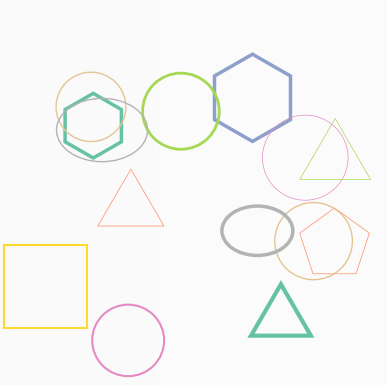[{"shape": "triangle", "thickness": 3, "radius": 0.45, "center": [0.725, 0.173]}, {"shape": "hexagon", "thickness": 2.5, "radius": 0.42, "center": [0.241, 0.674]}, {"shape": "triangle", "thickness": 0.5, "radius": 0.49, "center": [0.338, 0.462]}, {"shape": "pentagon", "thickness": 0.5, "radius": 0.47, "center": [0.863, 0.365]}, {"shape": "hexagon", "thickness": 2.5, "radius": 0.57, "center": [0.652, 0.746]}, {"shape": "circle", "thickness": 0.5, "radius": 0.55, "center": [0.788, 0.59]}, {"shape": "circle", "thickness": 1.5, "radius": 0.46, "center": [0.331, 0.116]}, {"shape": "circle", "thickness": 2, "radius": 0.49, "center": [0.467, 0.711]}, {"shape": "triangle", "thickness": 0.5, "radius": 0.53, "center": [0.865, 0.587]}, {"shape": "square", "thickness": 1.5, "radius": 0.54, "center": [0.118, 0.256]}, {"shape": "circle", "thickness": 1, "radius": 0.5, "center": [0.809, 0.374]}, {"shape": "circle", "thickness": 1, "radius": 0.45, "center": [0.235, 0.722]}, {"shape": "oval", "thickness": 2.5, "radius": 0.46, "center": [0.664, 0.401]}, {"shape": "oval", "thickness": 1, "radius": 0.59, "center": [0.263, 0.662]}]